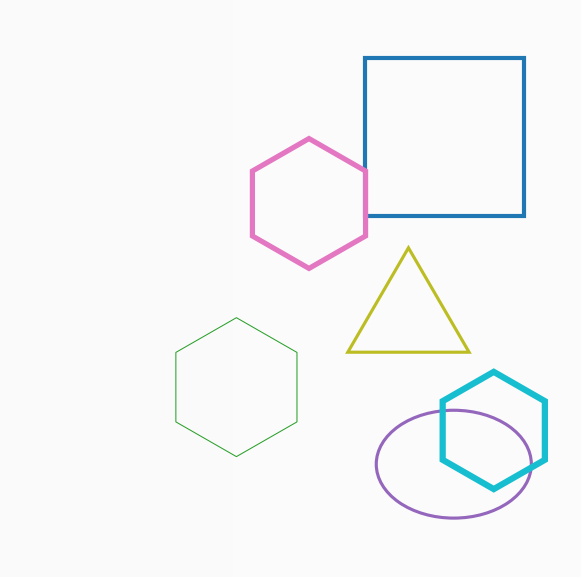[{"shape": "square", "thickness": 2, "radius": 0.69, "center": [0.765, 0.762]}, {"shape": "hexagon", "thickness": 0.5, "radius": 0.6, "center": [0.407, 0.329]}, {"shape": "oval", "thickness": 1.5, "radius": 0.67, "center": [0.781, 0.195]}, {"shape": "hexagon", "thickness": 2.5, "radius": 0.56, "center": [0.532, 0.647]}, {"shape": "triangle", "thickness": 1.5, "radius": 0.6, "center": [0.703, 0.449]}, {"shape": "hexagon", "thickness": 3, "radius": 0.51, "center": [0.849, 0.254]}]